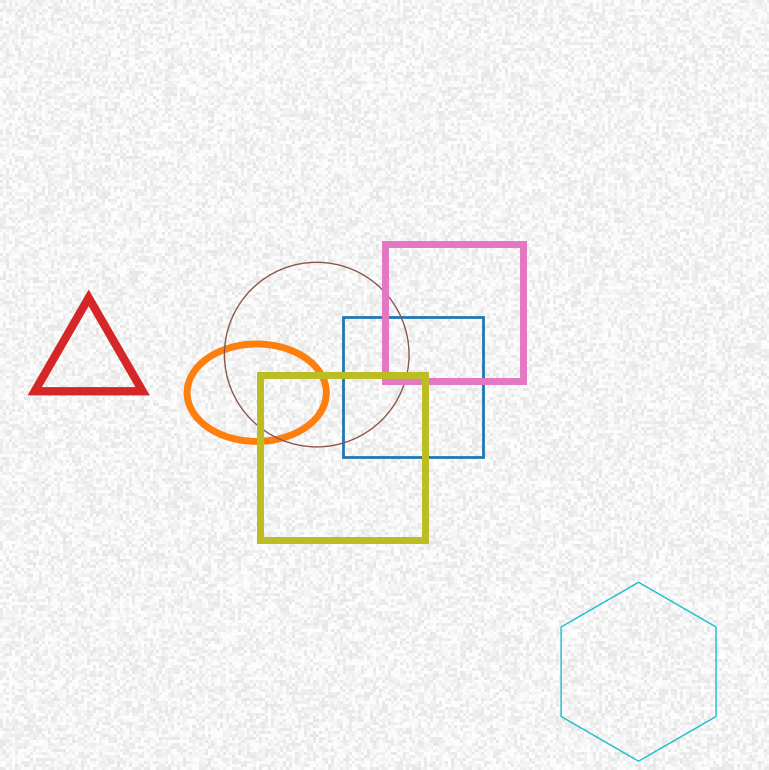[{"shape": "square", "thickness": 1, "radius": 0.45, "center": [0.536, 0.498]}, {"shape": "oval", "thickness": 2.5, "radius": 0.45, "center": [0.333, 0.49]}, {"shape": "triangle", "thickness": 3, "radius": 0.4, "center": [0.115, 0.532]}, {"shape": "circle", "thickness": 0.5, "radius": 0.6, "center": [0.411, 0.539]}, {"shape": "square", "thickness": 2.5, "radius": 0.45, "center": [0.589, 0.594]}, {"shape": "square", "thickness": 2.5, "radius": 0.53, "center": [0.445, 0.406]}, {"shape": "hexagon", "thickness": 0.5, "radius": 0.58, "center": [0.829, 0.128]}]